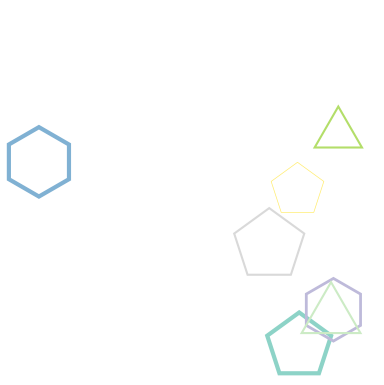[{"shape": "pentagon", "thickness": 3, "radius": 0.44, "center": [0.777, 0.101]}, {"shape": "hexagon", "thickness": 2, "radius": 0.41, "center": [0.866, 0.195]}, {"shape": "hexagon", "thickness": 3, "radius": 0.45, "center": [0.101, 0.58]}, {"shape": "triangle", "thickness": 1.5, "radius": 0.35, "center": [0.879, 0.652]}, {"shape": "pentagon", "thickness": 1.5, "radius": 0.48, "center": [0.699, 0.364]}, {"shape": "triangle", "thickness": 1.5, "radius": 0.44, "center": [0.86, 0.179]}, {"shape": "pentagon", "thickness": 0.5, "radius": 0.36, "center": [0.773, 0.507]}]